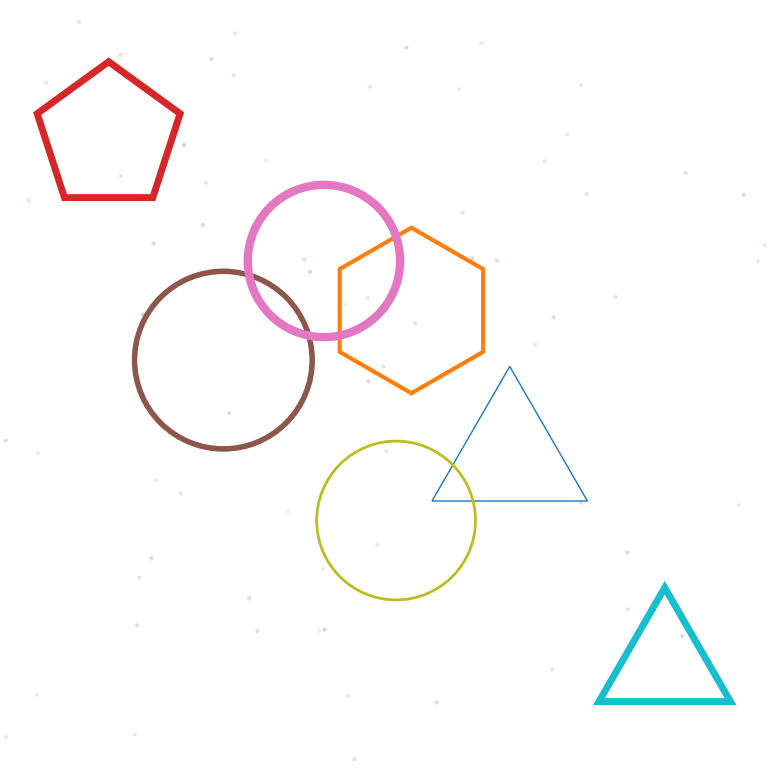[{"shape": "triangle", "thickness": 0.5, "radius": 0.58, "center": [0.662, 0.408]}, {"shape": "hexagon", "thickness": 1.5, "radius": 0.54, "center": [0.534, 0.597]}, {"shape": "pentagon", "thickness": 2.5, "radius": 0.49, "center": [0.141, 0.822]}, {"shape": "circle", "thickness": 2, "radius": 0.58, "center": [0.29, 0.532]}, {"shape": "circle", "thickness": 3, "radius": 0.49, "center": [0.421, 0.661]}, {"shape": "circle", "thickness": 1, "radius": 0.52, "center": [0.514, 0.324]}, {"shape": "triangle", "thickness": 2.5, "radius": 0.49, "center": [0.863, 0.138]}]